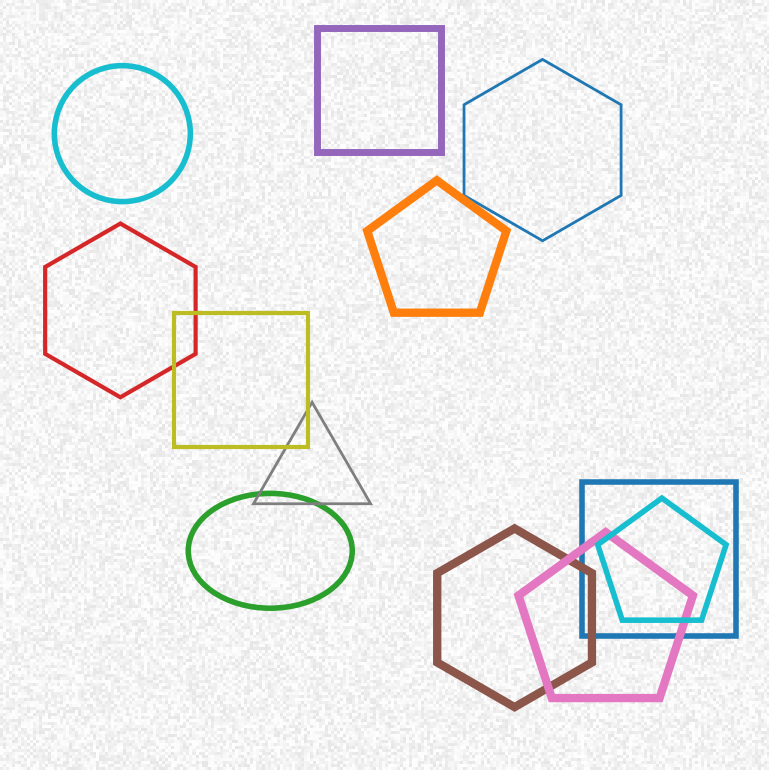[{"shape": "hexagon", "thickness": 1, "radius": 0.59, "center": [0.705, 0.805]}, {"shape": "square", "thickness": 2, "radius": 0.5, "center": [0.856, 0.274]}, {"shape": "pentagon", "thickness": 3, "radius": 0.48, "center": [0.567, 0.671]}, {"shape": "oval", "thickness": 2, "radius": 0.53, "center": [0.351, 0.285]}, {"shape": "hexagon", "thickness": 1.5, "radius": 0.56, "center": [0.156, 0.597]}, {"shape": "square", "thickness": 2.5, "radius": 0.4, "center": [0.492, 0.883]}, {"shape": "hexagon", "thickness": 3, "radius": 0.58, "center": [0.668, 0.198]}, {"shape": "pentagon", "thickness": 3, "radius": 0.6, "center": [0.787, 0.19]}, {"shape": "triangle", "thickness": 1, "radius": 0.44, "center": [0.405, 0.39]}, {"shape": "square", "thickness": 1.5, "radius": 0.43, "center": [0.313, 0.507]}, {"shape": "circle", "thickness": 2, "radius": 0.44, "center": [0.159, 0.826]}, {"shape": "pentagon", "thickness": 2, "radius": 0.44, "center": [0.86, 0.265]}]